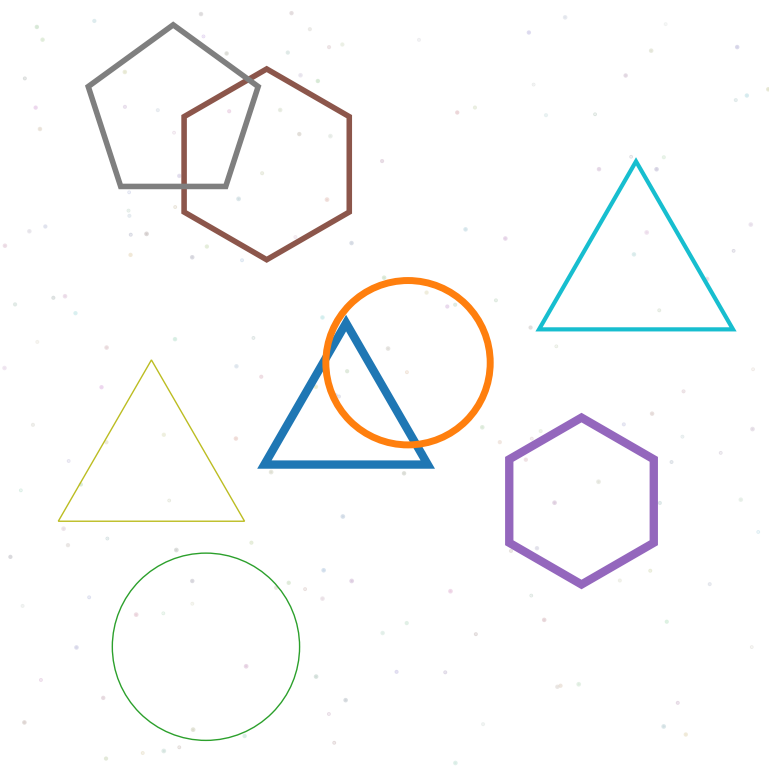[{"shape": "triangle", "thickness": 3, "radius": 0.61, "center": [0.449, 0.458]}, {"shape": "circle", "thickness": 2.5, "radius": 0.53, "center": [0.53, 0.529]}, {"shape": "circle", "thickness": 0.5, "radius": 0.61, "center": [0.267, 0.16]}, {"shape": "hexagon", "thickness": 3, "radius": 0.54, "center": [0.755, 0.349]}, {"shape": "hexagon", "thickness": 2, "radius": 0.62, "center": [0.346, 0.787]}, {"shape": "pentagon", "thickness": 2, "radius": 0.58, "center": [0.225, 0.852]}, {"shape": "triangle", "thickness": 0.5, "radius": 0.7, "center": [0.197, 0.393]}, {"shape": "triangle", "thickness": 1.5, "radius": 0.73, "center": [0.826, 0.645]}]